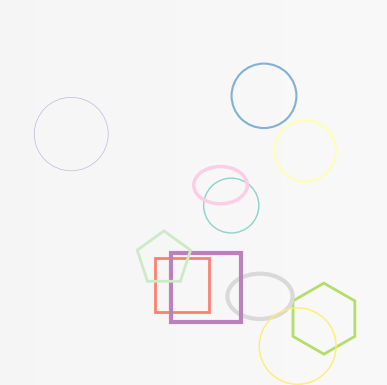[{"shape": "circle", "thickness": 1, "radius": 0.36, "center": [0.597, 0.466]}, {"shape": "circle", "thickness": 1.5, "radius": 0.4, "center": [0.788, 0.608]}, {"shape": "circle", "thickness": 0.5, "radius": 0.48, "center": [0.184, 0.652]}, {"shape": "square", "thickness": 2, "radius": 0.35, "center": [0.469, 0.26]}, {"shape": "circle", "thickness": 1.5, "radius": 0.42, "center": [0.681, 0.751]}, {"shape": "hexagon", "thickness": 2, "radius": 0.46, "center": [0.836, 0.172]}, {"shape": "oval", "thickness": 2.5, "radius": 0.35, "center": [0.569, 0.519]}, {"shape": "oval", "thickness": 3, "radius": 0.42, "center": [0.671, 0.23]}, {"shape": "square", "thickness": 3, "radius": 0.45, "center": [0.531, 0.254]}, {"shape": "pentagon", "thickness": 2, "radius": 0.36, "center": [0.423, 0.328]}, {"shape": "circle", "thickness": 1, "radius": 0.5, "center": [0.768, 0.101]}]